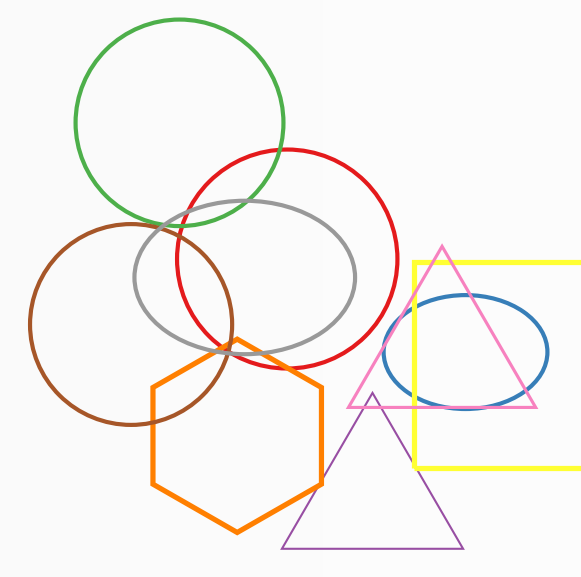[{"shape": "circle", "thickness": 2, "radius": 0.95, "center": [0.494, 0.551]}, {"shape": "oval", "thickness": 2, "radius": 0.7, "center": [0.801, 0.39]}, {"shape": "circle", "thickness": 2, "radius": 0.89, "center": [0.309, 0.786]}, {"shape": "triangle", "thickness": 1, "radius": 0.9, "center": [0.641, 0.139]}, {"shape": "hexagon", "thickness": 2.5, "radius": 0.84, "center": [0.408, 0.244]}, {"shape": "square", "thickness": 2.5, "radius": 0.89, "center": [0.891, 0.367]}, {"shape": "circle", "thickness": 2, "radius": 0.87, "center": [0.226, 0.437]}, {"shape": "triangle", "thickness": 1.5, "radius": 0.93, "center": [0.761, 0.387]}, {"shape": "oval", "thickness": 2, "radius": 0.95, "center": [0.421, 0.519]}]